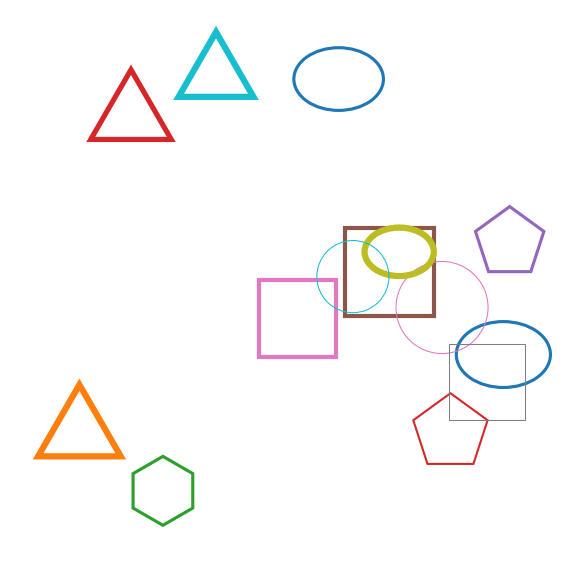[{"shape": "oval", "thickness": 1.5, "radius": 0.39, "center": [0.586, 0.862]}, {"shape": "oval", "thickness": 1.5, "radius": 0.41, "center": [0.872, 0.385]}, {"shape": "triangle", "thickness": 3, "radius": 0.41, "center": [0.138, 0.25]}, {"shape": "hexagon", "thickness": 1.5, "radius": 0.3, "center": [0.282, 0.149]}, {"shape": "triangle", "thickness": 2.5, "radius": 0.4, "center": [0.227, 0.798]}, {"shape": "pentagon", "thickness": 1, "radius": 0.34, "center": [0.78, 0.251]}, {"shape": "pentagon", "thickness": 1.5, "radius": 0.31, "center": [0.883, 0.579]}, {"shape": "square", "thickness": 2, "radius": 0.38, "center": [0.674, 0.528]}, {"shape": "circle", "thickness": 0.5, "radius": 0.4, "center": [0.765, 0.467]}, {"shape": "square", "thickness": 2, "radius": 0.33, "center": [0.515, 0.447]}, {"shape": "square", "thickness": 0.5, "radius": 0.33, "center": [0.843, 0.338]}, {"shape": "oval", "thickness": 3, "radius": 0.3, "center": [0.691, 0.563]}, {"shape": "circle", "thickness": 0.5, "radius": 0.31, "center": [0.611, 0.52]}, {"shape": "triangle", "thickness": 3, "radius": 0.37, "center": [0.374, 0.869]}]